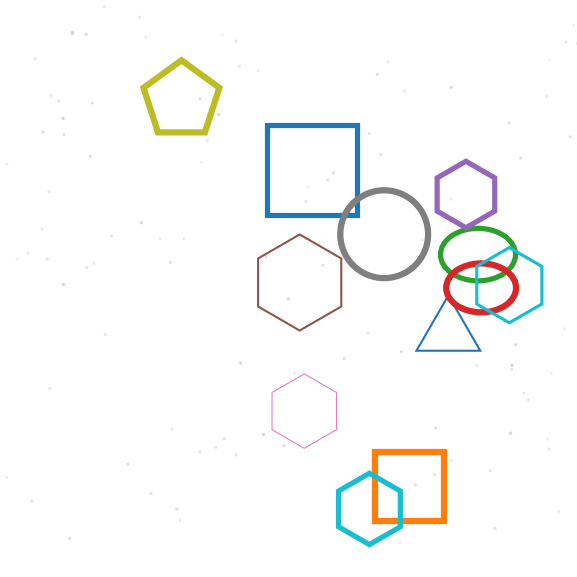[{"shape": "triangle", "thickness": 1, "radius": 0.32, "center": [0.776, 0.424]}, {"shape": "square", "thickness": 2.5, "radius": 0.39, "center": [0.54, 0.705]}, {"shape": "square", "thickness": 3, "radius": 0.3, "center": [0.709, 0.157]}, {"shape": "oval", "thickness": 2.5, "radius": 0.32, "center": [0.828, 0.558]}, {"shape": "oval", "thickness": 3, "radius": 0.3, "center": [0.833, 0.501]}, {"shape": "hexagon", "thickness": 2.5, "radius": 0.29, "center": [0.807, 0.662]}, {"shape": "hexagon", "thickness": 1, "radius": 0.42, "center": [0.519, 0.51]}, {"shape": "hexagon", "thickness": 0.5, "radius": 0.32, "center": [0.527, 0.287]}, {"shape": "circle", "thickness": 3, "radius": 0.38, "center": [0.665, 0.594]}, {"shape": "pentagon", "thickness": 3, "radius": 0.35, "center": [0.314, 0.826]}, {"shape": "hexagon", "thickness": 2.5, "radius": 0.31, "center": [0.64, 0.118]}, {"shape": "hexagon", "thickness": 1.5, "radius": 0.33, "center": [0.882, 0.505]}]